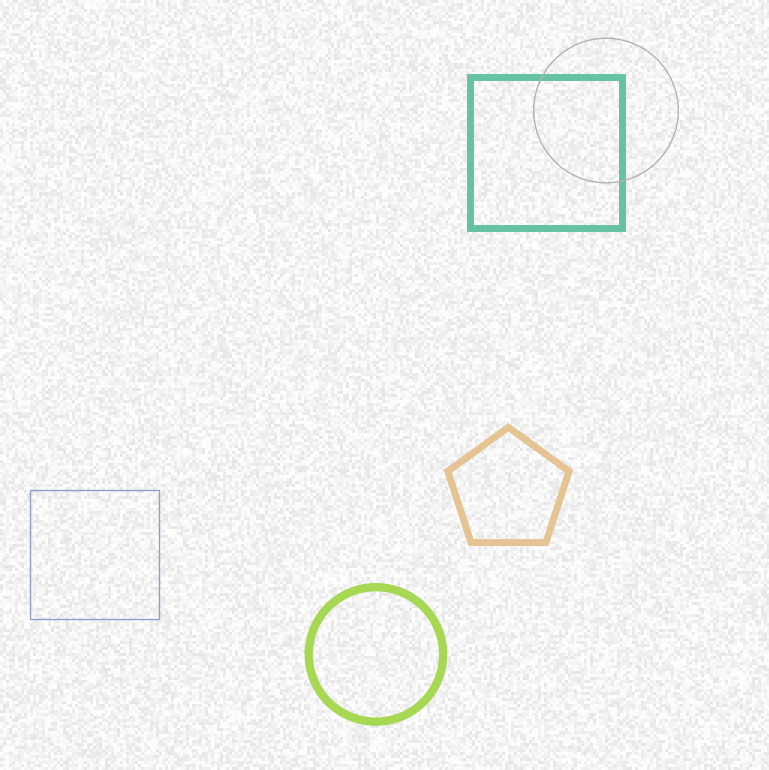[{"shape": "square", "thickness": 2.5, "radius": 0.49, "center": [0.709, 0.802]}, {"shape": "square", "thickness": 0.5, "radius": 0.42, "center": [0.123, 0.28]}, {"shape": "circle", "thickness": 3, "radius": 0.44, "center": [0.488, 0.15]}, {"shape": "pentagon", "thickness": 2.5, "radius": 0.41, "center": [0.66, 0.362]}, {"shape": "circle", "thickness": 0.5, "radius": 0.47, "center": [0.787, 0.856]}]